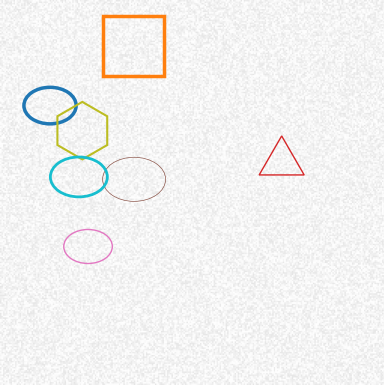[{"shape": "oval", "thickness": 2.5, "radius": 0.34, "center": [0.13, 0.726]}, {"shape": "square", "thickness": 2.5, "radius": 0.39, "center": [0.347, 0.88]}, {"shape": "triangle", "thickness": 1, "radius": 0.34, "center": [0.732, 0.579]}, {"shape": "oval", "thickness": 0.5, "radius": 0.41, "center": [0.348, 0.534]}, {"shape": "oval", "thickness": 1, "radius": 0.32, "center": [0.229, 0.36]}, {"shape": "hexagon", "thickness": 1.5, "radius": 0.37, "center": [0.214, 0.661]}, {"shape": "oval", "thickness": 2, "radius": 0.37, "center": [0.205, 0.54]}]